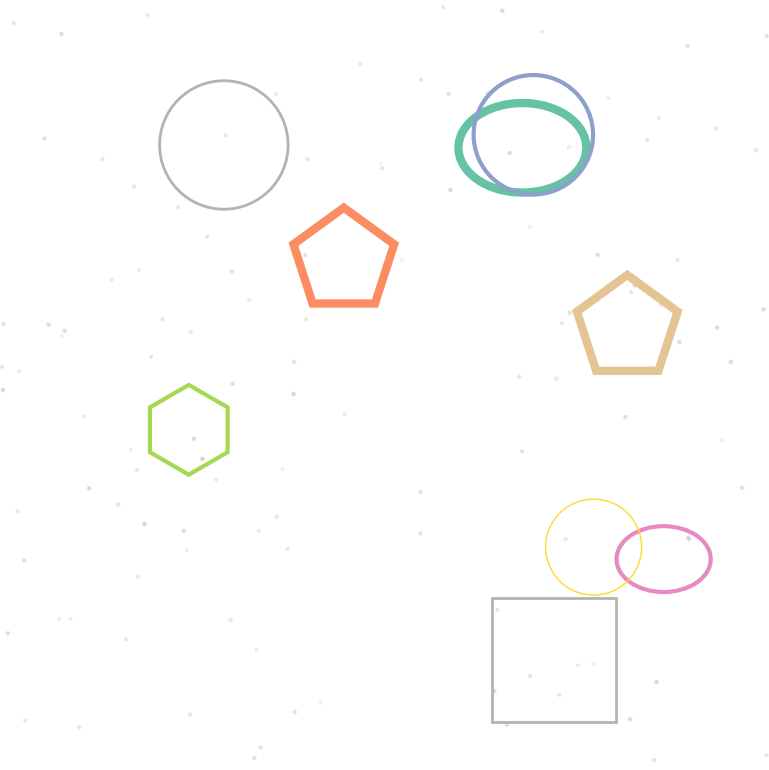[{"shape": "oval", "thickness": 3, "radius": 0.42, "center": [0.678, 0.808]}, {"shape": "pentagon", "thickness": 3, "radius": 0.34, "center": [0.446, 0.661]}, {"shape": "circle", "thickness": 1.5, "radius": 0.39, "center": [0.693, 0.825]}, {"shape": "oval", "thickness": 1.5, "radius": 0.31, "center": [0.862, 0.274]}, {"shape": "hexagon", "thickness": 1.5, "radius": 0.29, "center": [0.245, 0.442]}, {"shape": "circle", "thickness": 0.5, "radius": 0.31, "center": [0.771, 0.289]}, {"shape": "pentagon", "thickness": 3, "radius": 0.34, "center": [0.815, 0.574]}, {"shape": "circle", "thickness": 1, "radius": 0.42, "center": [0.291, 0.812]}, {"shape": "square", "thickness": 1, "radius": 0.4, "center": [0.72, 0.143]}]